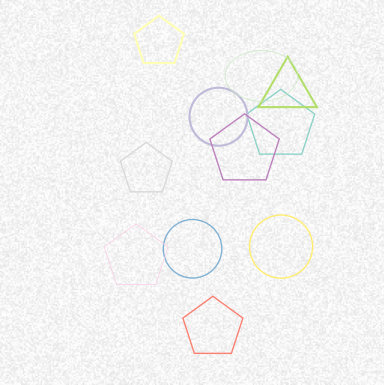[{"shape": "pentagon", "thickness": 1, "radius": 0.46, "center": [0.729, 0.675]}, {"shape": "pentagon", "thickness": 1.5, "radius": 0.34, "center": [0.413, 0.891]}, {"shape": "circle", "thickness": 1.5, "radius": 0.38, "center": [0.568, 0.697]}, {"shape": "pentagon", "thickness": 1, "radius": 0.41, "center": [0.553, 0.149]}, {"shape": "circle", "thickness": 1, "radius": 0.38, "center": [0.5, 0.354]}, {"shape": "triangle", "thickness": 1.5, "radius": 0.44, "center": [0.747, 0.765]}, {"shape": "pentagon", "thickness": 0.5, "radius": 0.44, "center": [0.354, 0.332]}, {"shape": "pentagon", "thickness": 1, "radius": 0.35, "center": [0.38, 0.559]}, {"shape": "pentagon", "thickness": 1, "radius": 0.47, "center": [0.635, 0.61]}, {"shape": "oval", "thickness": 0.5, "radius": 0.47, "center": [0.679, 0.803]}, {"shape": "circle", "thickness": 1, "radius": 0.41, "center": [0.73, 0.359]}]